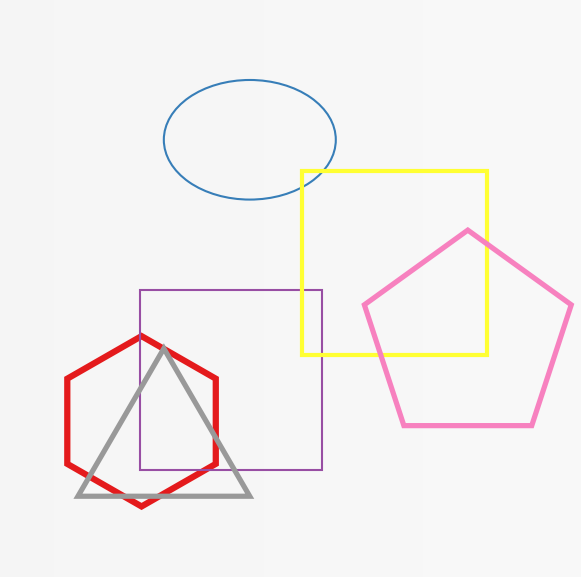[{"shape": "hexagon", "thickness": 3, "radius": 0.74, "center": [0.244, 0.27]}, {"shape": "oval", "thickness": 1, "radius": 0.74, "center": [0.43, 0.757]}, {"shape": "square", "thickness": 1, "radius": 0.78, "center": [0.397, 0.341]}, {"shape": "square", "thickness": 2, "radius": 0.8, "center": [0.679, 0.544]}, {"shape": "pentagon", "thickness": 2.5, "radius": 0.94, "center": [0.805, 0.413]}, {"shape": "triangle", "thickness": 2.5, "radius": 0.85, "center": [0.282, 0.225]}]